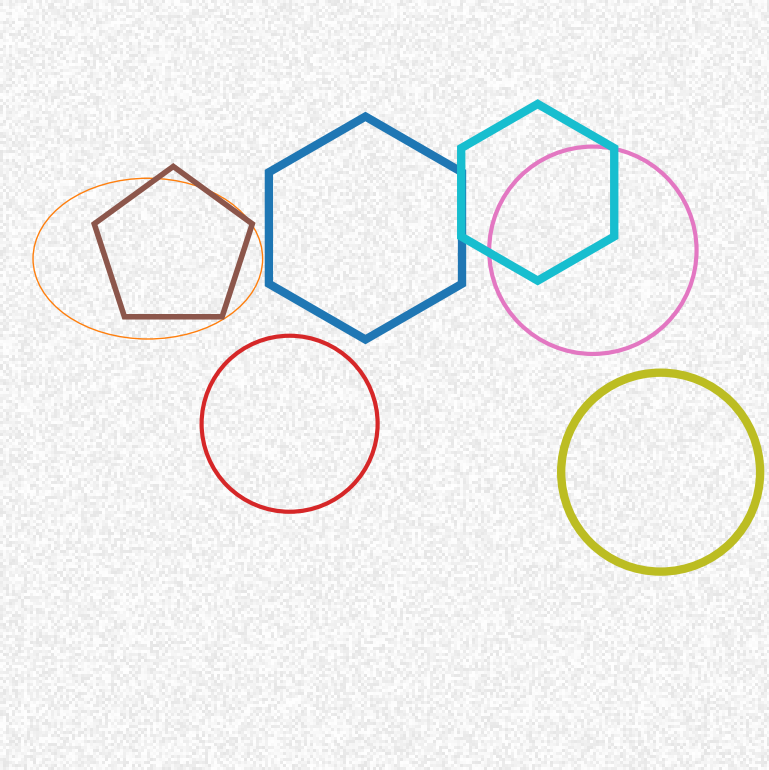[{"shape": "hexagon", "thickness": 3, "radius": 0.72, "center": [0.475, 0.704]}, {"shape": "oval", "thickness": 0.5, "radius": 0.75, "center": [0.192, 0.664]}, {"shape": "circle", "thickness": 1.5, "radius": 0.57, "center": [0.376, 0.45]}, {"shape": "pentagon", "thickness": 2, "radius": 0.54, "center": [0.225, 0.676]}, {"shape": "circle", "thickness": 1.5, "radius": 0.67, "center": [0.77, 0.675]}, {"shape": "circle", "thickness": 3, "radius": 0.65, "center": [0.858, 0.387]}, {"shape": "hexagon", "thickness": 3, "radius": 0.57, "center": [0.698, 0.75]}]